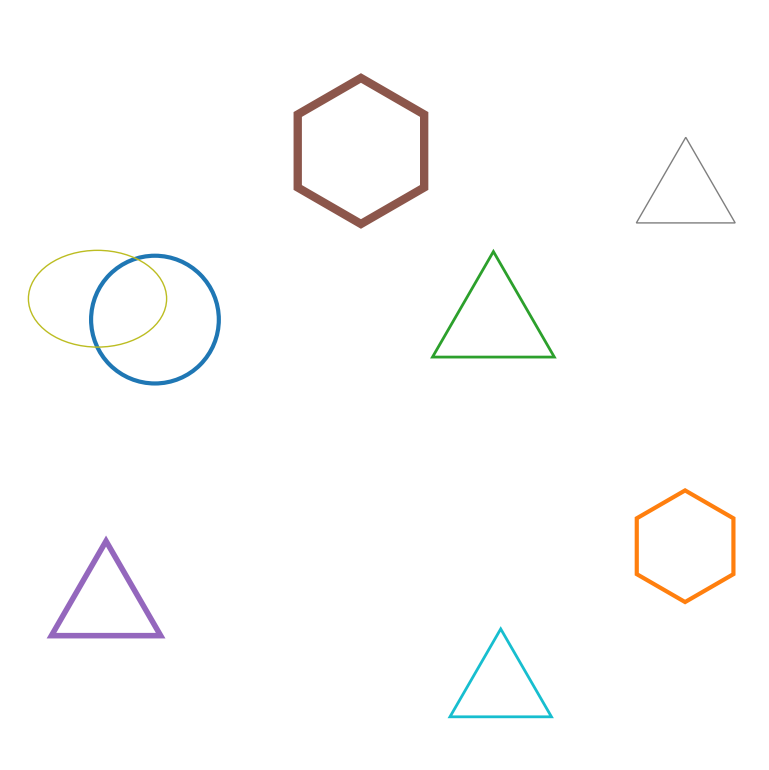[{"shape": "circle", "thickness": 1.5, "radius": 0.41, "center": [0.201, 0.585]}, {"shape": "hexagon", "thickness": 1.5, "radius": 0.36, "center": [0.89, 0.291]}, {"shape": "triangle", "thickness": 1, "radius": 0.46, "center": [0.641, 0.582]}, {"shape": "triangle", "thickness": 2, "radius": 0.41, "center": [0.138, 0.215]}, {"shape": "hexagon", "thickness": 3, "radius": 0.47, "center": [0.469, 0.804]}, {"shape": "triangle", "thickness": 0.5, "radius": 0.37, "center": [0.891, 0.748]}, {"shape": "oval", "thickness": 0.5, "radius": 0.45, "center": [0.127, 0.612]}, {"shape": "triangle", "thickness": 1, "radius": 0.38, "center": [0.65, 0.107]}]